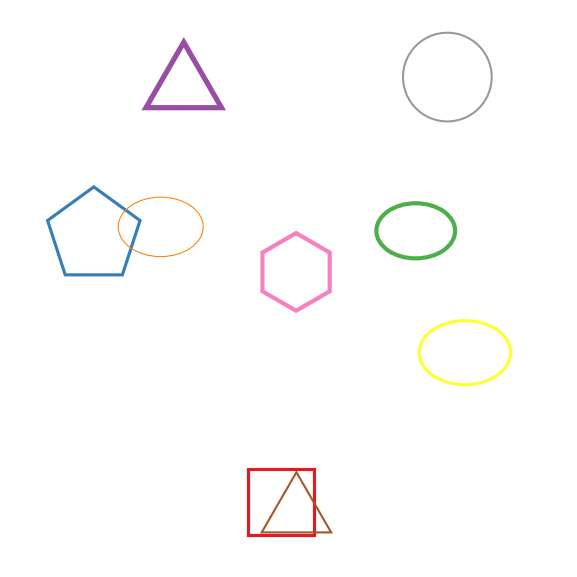[{"shape": "square", "thickness": 1.5, "radius": 0.29, "center": [0.487, 0.13]}, {"shape": "pentagon", "thickness": 1.5, "radius": 0.42, "center": [0.162, 0.591]}, {"shape": "oval", "thickness": 2, "radius": 0.34, "center": [0.72, 0.599]}, {"shape": "triangle", "thickness": 2.5, "radius": 0.38, "center": [0.318, 0.85]}, {"shape": "oval", "thickness": 0.5, "radius": 0.37, "center": [0.278, 0.606]}, {"shape": "oval", "thickness": 1.5, "radius": 0.4, "center": [0.805, 0.388]}, {"shape": "triangle", "thickness": 1, "radius": 0.35, "center": [0.513, 0.112]}, {"shape": "hexagon", "thickness": 2, "radius": 0.34, "center": [0.513, 0.528]}, {"shape": "circle", "thickness": 1, "radius": 0.38, "center": [0.775, 0.866]}]